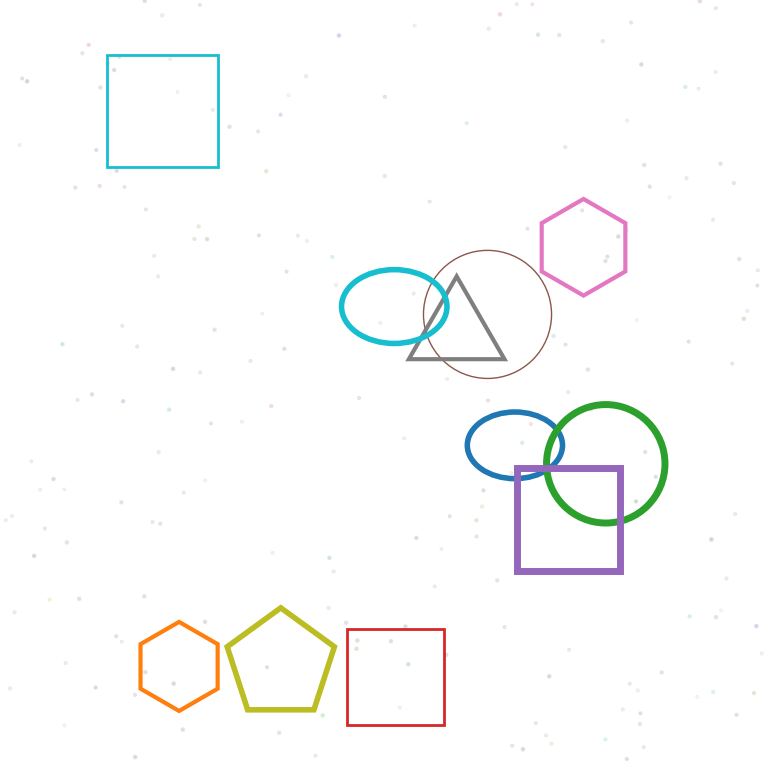[{"shape": "oval", "thickness": 2, "radius": 0.31, "center": [0.669, 0.422]}, {"shape": "hexagon", "thickness": 1.5, "radius": 0.29, "center": [0.233, 0.135]}, {"shape": "circle", "thickness": 2.5, "radius": 0.38, "center": [0.787, 0.398]}, {"shape": "square", "thickness": 1, "radius": 0.31, "center": [0.514, 0.121]}, {"shape": "square", "thickness": 2.5, "radius": 0.33, "center": [0.738, 0.325]}, {"shape": "circle", "thickness": 0.5, "radius": 0.42, "center": [0.633, 0.592]}, {"shape": "hexagon", "thickness": 1.5, "radius": 0.31, "center": [0.758, 0.679]}, {"shape": "triangle", "thickness": 1.5, "radius": 0.36, "center": [0.593, 0.569]}, {"shape": "pentagon", "thickness": 2, "radius": 0.37, "center": [0.365, 0.137]}, {"shape": "oval", "thickness": 2, "radius": 0.34, "center": [0.512, 0.602]}, {"shape": "square", "thickness": 1, "radius": 0.36, "center": [0.211, 0.856]}]